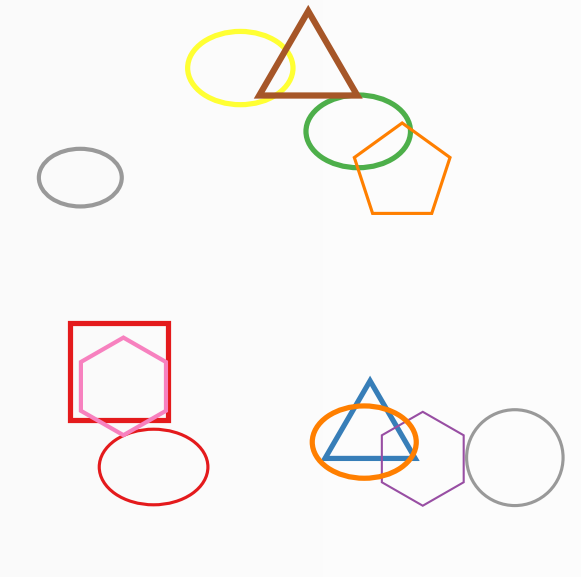[{"shape": "square", "thickness": 2.5, "radius": 0.42, "center": [0.205, 0.355]}, {"shape": "oval", "thickness": 1.5, "radius": 0.47, "center": [0.264, 0.19]}, {"shape": "triangle", "thickness": 2.5, "radius": 0.45, "center": [0.637, 0.25]}, {"shape": "oval", "thickness": 2.5, "radius": 0.45, "center": [0.616, 0.772]}, {"shape": "hexagon", "thickness": 1, "radius": 0.41, "center": [0.727, 0.205]}, {"shape": "oval", "thickness": 2.5, "radius": 0.45, "center": [0.627, 0.234]}, {"shape": "pentagon", "thickness": 1.5, "radius": 0.43, "center": [0.692, 0.7]}, {"shape": "oval", "thickness": 2.5, "radius": 0.45, "center": [0.413, 0.881]}, {"shape": "triangle", "thickness": 3, "radius": 0.49, "center": [0.53, 0.882]}, {"shape": "hexagon", "thickness": 2, "radius": 0.42, "center": [0.212, 0.33]}, {"shape": "oval", "thickness": 2, "radius": 0.36, "center": [0.138, 0.692]}, {"shape": "circle", "thickness": 1.5, "radius": 0.41, "center": [0.886, 0.207]}]